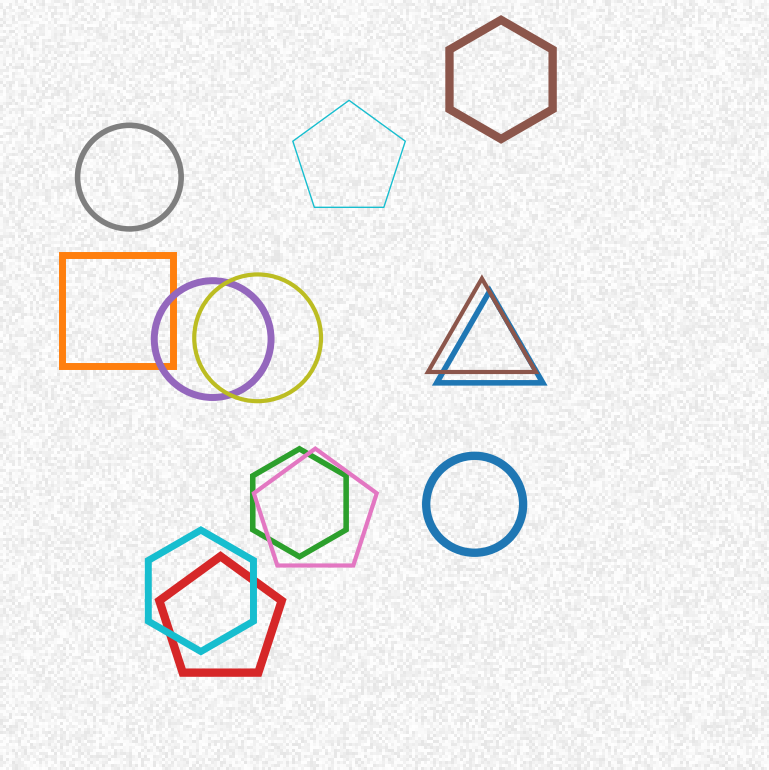[{"shape": "circle", "thickness": 3, "radius": 0.31, "center": [0.616, 0.345]}, {"shape": "triangle", "thickness": 2, "radius": 0.4, "center": [0.636, 0.543]}, {"shape": "square", "thickness": 2.5, "radius": 0.36, "center": [0.153, 0.597]}, {"shape": "hexagon", "thickness": 2, "radius": 0.35, "center": [0.389, 0.347]}, {"shape": "pentagon", "thickness": 3, "radius": 0.42, "center": [0.286, 0.194]}, {"shape": "circle", "thickness": 2.5, "radius": 0.38, "center": [0.276, 0.56]}, {"shape": "hexagon", "thickness": 3, "radius": 0.39, "center": [0.651, 0.897]}, {"shape": "triangle", "thickness": 1.5, "radius": 0.4, "center": [0.626, 0.557]}, {"shape": "pentagon", "thickness": 1.5, "radius": 0.42, "center": [0.409, 0.333]}, {"shape": "circle", "thickness": 2, "radius": 0.34, "center": [0.168, 0.77]}, {"shape": "circle", "thickness": 1.5, "radius": 0.41, "center": [0.335, 0.561]}, {"shape": "hexagon", "thickness": 2.5, "radius": 0.39, "center": [0.261, 0.233]}, {"shape": "pentagon", "thickness": 0.5, "radius": 0.38, "center": [0.453, 0.793]}]